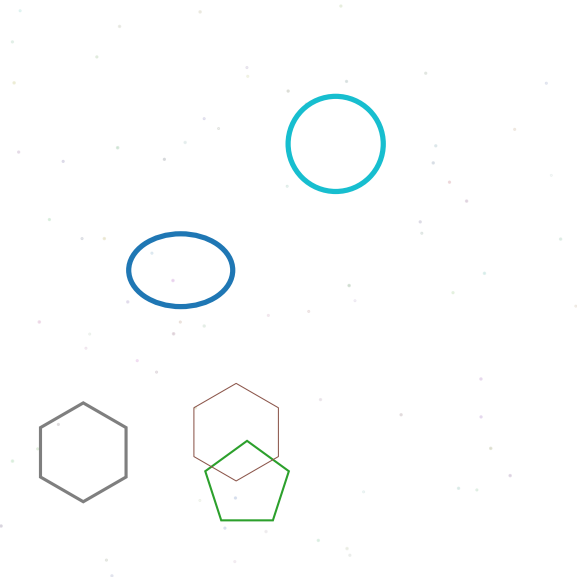[{"shape": "oval", "thickness": 2.5, "radius": 0.45, "center": [0.313, 0.531]}, {"shape": "pentagon", "thickness": 1, "radius": 0.38, "center": [0.428, 0.16]}, {"shape": "hexagon", "thickness": 0.5, "radius": 0.42, "center": [0.409, 0.251]}, {"shape": "hexagon", "thickness": 1.5, "radius": 0.43, "center": [0.144, 0.216]}, {"shape": "circle", "thickness": 2.5, "radius": 0.41, "center": [0.581, 0.75]}]